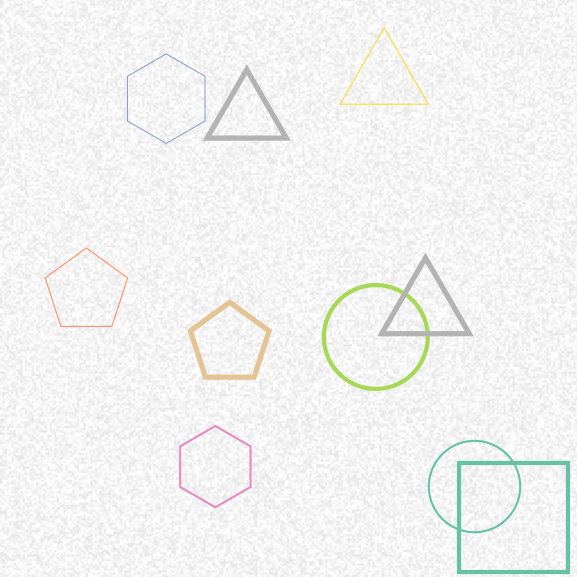[{"shape": "square", "thickness": 2, "radius": 0.47, "center": [0.889, 0.103]}, {"shape": "circle", "thickness": 1, "radius": 0.4, "center": [0.822, 0.157]}, {"shape": "pentagon", "thickness": 0.5, "radius": 0.38, "center": [0.15, 0.495]}, {"shape": "hexagon", "thickness": 0.5, "radius": 0.39, "center": [0.288, 0.828]}, {"shape": "hexagon", "thickness": 1, "radius": 0.35, "center": [0.373, 0.191]}, {"shape": "circle", "thickness": 2, "radius": 0.45, "center": [0.651, 0.416]}, {"shape": "triangle", "thickness": 0.5, "radius": 0.44, "center": [0.665, 0.863]}, {"shape": "pentagon", "thickness": 2.5, "radius": 0.36, "center": [0.398, 0.404]}, {"shape": "triangle", "thickness": 2.5, "radius": 0.4, "center": [0.427, 0.8]}, {"shape": "triangle", "thickness": 2.5, "radius": 0.44, "center": [0.737, 0.465]}]